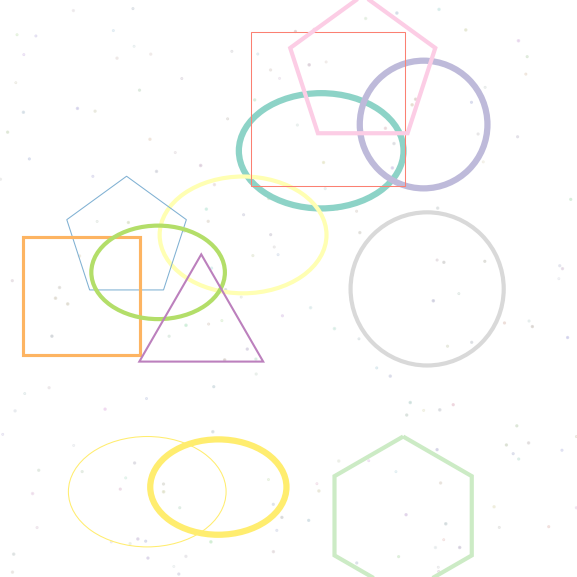[{"shape": "oval", "thickness": 3, "radius": 0.71, "center": [0.556, 0.738]}, {"shape": "oval", "thickness": 2, "radius": 0.72, "center": [0.421, 0.592]}, {"shape": "circle", "thickness": 3, "radius": 0.55, "center": [0.734, 0.784]}, {"shape": "square", "thickness": 0.5, "radius": 0.66, "center": [0.568, 0.81]}, {"shape": "pentagon", "thickness": 0.5, "radius": 0.54, "center": [0.219, 0.585]}, {"shape": "square", "thickness": 1.5, "radius": 0.51, "center": [0.141, 0.487]}, {"shape": "oval", "thickness": 2, "radius": 0.58, "center": [0.274, 0.528]}, {"shape": "pentagon", "thickness": 2, "radius": 0.66, "center": [0.628, 0.875]}, {"shape": "circle", "thickness": 2, "radius": 0.66, "center": [0.74, 0.499]}, {"shape": "triangle", "thickness": 1, "radius": 0.62, "center": [0.348, 0.435]}, {"shape": "hexagon", "thickness": 2, "radius": 0.69, "center": [0.698, 0.106]}, {"shape": "oval", "thickness": 0.5, "radius": 0.68, "center": [0.255, 0.148]}, {"shape": "oval", "thickness": 3, "radius": 0.59, "center": [0.378, 0.156]}]